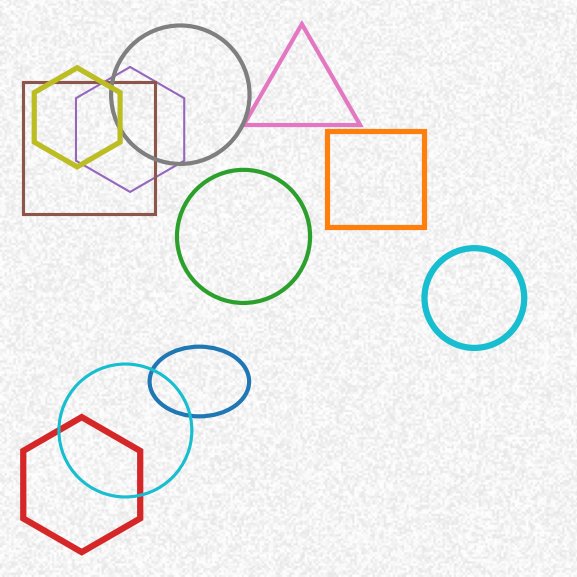[{"shape": "oval", "thickness": 2, "radius": 0.43, "center": [0.345, 0.339]}, {"shape": "square", "thickness": 2.5, "radius": 0.42, "center": [0.65, 0.689]}, {"shape": "circle", "thickness": 2, "radius": 0.58, "center": [0.422, 0.59]}, {"shape": "hexagon", "thickness": 3, "radius": 0.58, "center": [0.142, 0.16]}, {"shape": "hexagon", "thickness": 1, "radius": 0.54, "center": [0.225, 0.775]}, {"shape": "square", "thickness": 1.5, "radius": 0.57, "center": [0.155, 0.743]}, {"shape": "triangle", "thickness": 2, "radius": 0.58, "center": [0.523, 0.841]}, {"shape": "circle", "thickness": 2, "radius": 0.6, "center": [0.312, 0.835]}, {"shape": "hexagon", "thickness": 2.5, "radius": 0.43, "center": [0.134, 0.796]}, {"shape": "circle", "thickness": 3, "radius": 0.43, "center": [0.821, 0.483]}, {"shape": "circle", "thickness": 1.5, "radius": 0.58, "center": [0.217, 0.254]}]